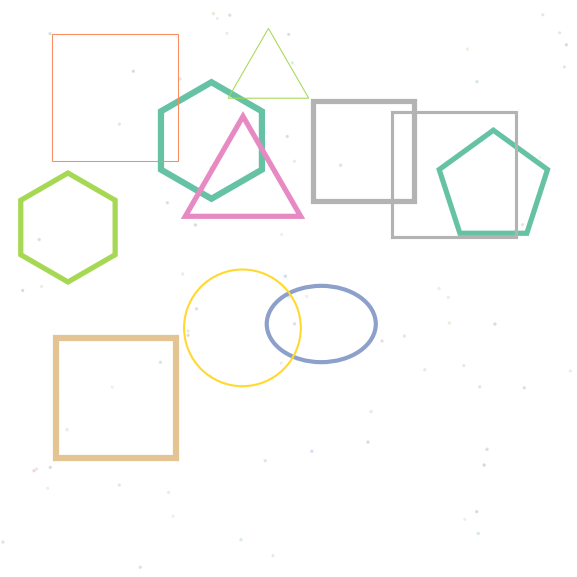[{"shape": "hexagon", "thickness": 3, "radius": 0.5, "center": [0.366, 0.756]}, {"shape": "pentagon", "thickness": 2.5, "radius": 0.49, "center": [0.854, 0.675]}, {"shape": "square", "thickness": 0.5, "radius": 0.55, "center": [0.199, 0.83]}, {"shape": "oval", "thickness": 2, "radius": 0.47, "center": [0.556, 0.438]}, {"shape": "triangle", "thickness": 2.5, "radius": 0.58, "center": [0.421, 0.682]}, {"shape": "triangle", "thickness": 0.5, "radius": 0.4, "center": [0.465, 0.869]}, {"shape": "hexagon", "thickness": 2.5, "radius": 0.47, "center": [0.118, 0.605]}, {"shape": "circle", "thickness": 1, "radius": 0.51, "center": [0.42, 0.431]}, {"shape": "square", "thickness": 3, "radius": 0.52, "center": [0.201, 0.31]}, {"shape": "square", "thickness": 1.5, "radius": 0.54, "center": [0.786, 0.697]}, {"shape": "square", "thickness": 2.5, "radius": 0.43, "center": [0.629, 0.738]}]